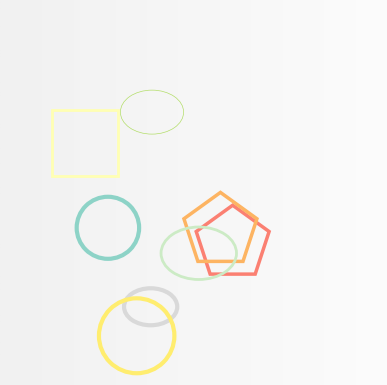[{"shape": "circle", "thickness": 3, "radius": 0.4, "center": [0.278, 0.408]}, {"shape": "square", "thickness": 2, "radius": 0.43, "center": [0.22, 0.628]}, {"shape": "pentagon", "thickness": 2.5, "radius": 0.49, "center": [0.6, 0.368]}, {"shape": "pentagon", "thickness": 2.5, "radius": 0.5, "center": [0.569, 0.401]}, {"shape": "oval", "thickness": 0.5, "radius": 0.41, "center": [0.392, 0.709]}, {"shape": "oval", "thickness": 3, "radius": 0.34, "center": [0.389, 0.203]}, {"shape": "oval", "thickness": 2, "radius": 0.49, "center": [0.513, 0.342]}, {"shape": "circle", "thickness": 3, "radius": 0.49, "center": [0.353, 0.128]}]